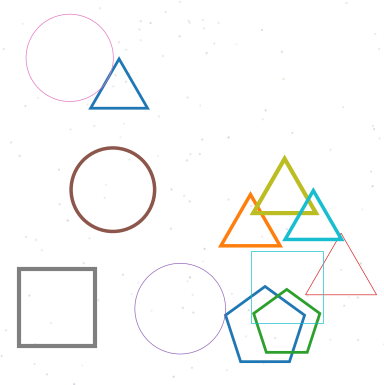[{"shape": "pentagon", "thickness": 2, "radius": 0.54, "center": [0.688, 0.148]}, {"shape": "triangle", "thickness": 2, "radius": 0.43, "center": [0.309, 0.762]}, {"shape": "triangle", "thickness": 2.5, "radius": 0.44, "center": [0.651, 0.406]}, {"shape": "pentagon", "thickness": 2, "radius": 0.45, "center": [0.745, 0.158]}, {"shape": "triangle", "thickness": 0.5, "radius": 0.53, "center": [0.886, 0.288]}, {"shape": "circle", "thickness": 0.5, "radius": 0.59, "center": [0.468, 0.198]}, {"shape": "circle", "thickness": 2.5, "radius": 0.54, "center": [0.293, 0.507]}, {"shape": "circle", "thickness": 0.5, "radius": 0.57, "center": [0.181, 0.85]}, {"shape": "square", "thickness": 3, "radius": 0.5, "center": [0.148, 0.202]}, {"shape": "triangle", "thickness": 3, "radius": 0.47, "center": [0.739, 0.494]}, {"shape": "square", "thickness": 0.5, "radius": 0.47, "center": [0.746, 0.254]}, {"shape": "triangle", "thickness": 2.5, "radius": 0.42, "center": [0.814, 0.42]}]